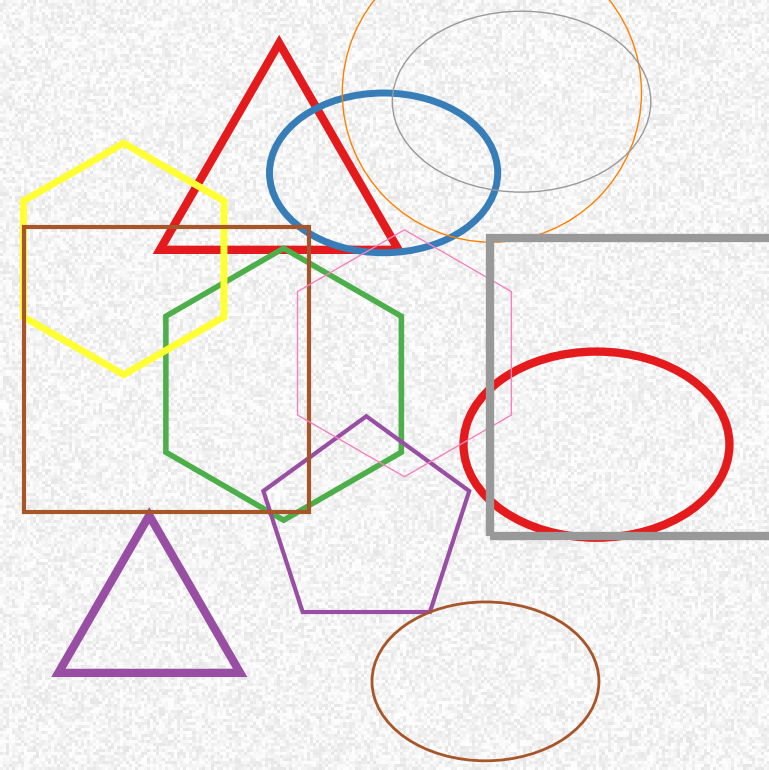[{"shape": "oval", "thickness": 3, "radius": 0.86, "center": [0.775, 0.423]}, {"shape": "triangle", "thickness": 3, "radius": 0.89, "center": [0.363, 0.765]}, {"shape": "oval", "thickness": 2.5, "radius": 0.74, "center": [0.498, 0.775]}, {"shape": "hexagon", "thickness": 2, "radius": 0.88, "center": [0.368, 0.501]}, {"shape": "triangle", "thickness": 3, "radius": 0.68, "center": [0.194, 0.194]}, {"shape": "pentagon", "thickness": 1.5, "radius": 0.7, "center": [0.476, 0.319]}, {"shape": "circle", "thickness": 0.5, "radius": 0.97, "center": [0.639, 0.88]}, {"shape": "hexagon", "thickness": 2.5, "radius": 0.75, "center": [0.161, 0.664]}, {"shape": "oval", "thickness": 1, "radius": 0.74, "center": [0.63, 0.115]}, {"shape": "square", "thickness": 1.5, "radius": 0.92, "center": [0.217, 0.52]}, {"shape": "hexagon", "thickness": 0.5, "radius": 0.8, "center": [0.525, 0.541]}, {"shape": "square", "thickness": 3, "radius": 0.96, "center": [0.829, 0.497]}, {"shape": "oval", "thickness": 0.5, "radius": 0.84, "center": [0.677, 0.868]}]